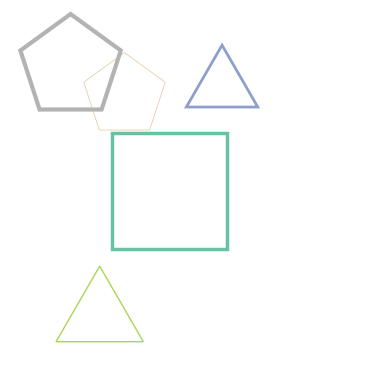[{"shape": "square", "thickness": 2.5, "radius": 0.75, "center": [0.44, 0.504]}, {"shape": "triangle", "thickness": 2, "radius": 0.54, "center": [0.577, 0.776]}, {"shape": "triangle", "thickness": 1, "radius": 0.65, "center": [0.259, 0.178]}, {"shape": "pentagon", "thickness": 0.5, "radius": 0.56, "center": [0.323, 0.752]}, {"shape": "pentagon", "thickness": 3, "radius": 0.69, "center": [0.183, 0.826]}]